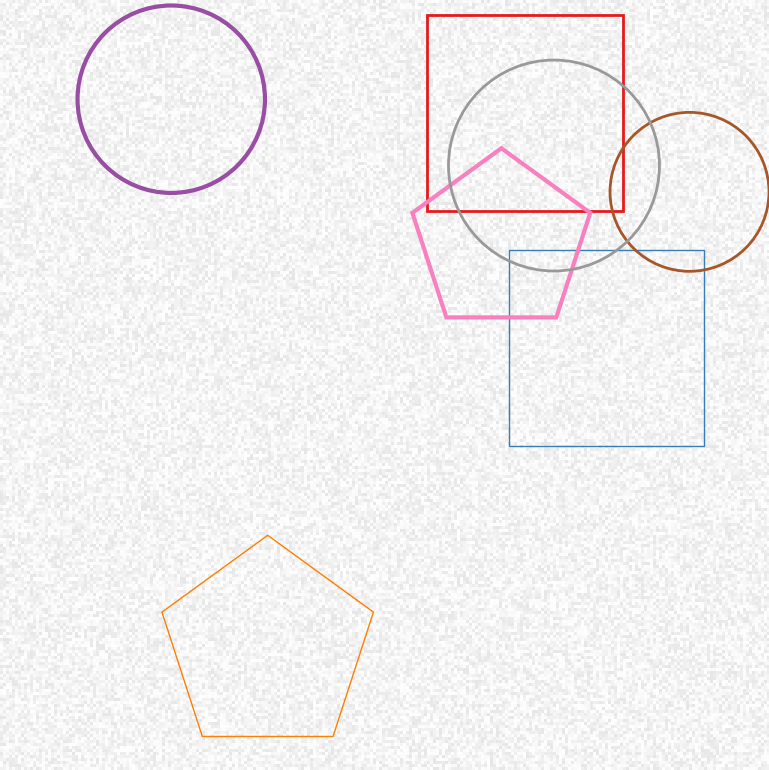[{"shape": "square", "thickness": 1, "radius": 0.64, "center": [0.681, 0.854]}, {"shape": "square", "thickness": 0.5, "radius": 0.64, "center": [0.788, 0.548]}, {"shape": "circle", "thickness": 1.5, "radius": 0.61, "center": [0.222, 0.871]}, {"shape": "pentagon", "thickness": 0.5, "radius": 0.72, "center": [0.348, 0.16]}, {"shape": "circle", "thickness": 1, "radius": 0.52, "center": [0.895, 0.751]}, {"shape": "pentagon", "thickness": 1.5, "radius": 0.61, "center": [0.651, 0.686]}, {"shape": "circle", "thickness": 1, "radius": 0.68, "center": [0.719, 0.785]}]